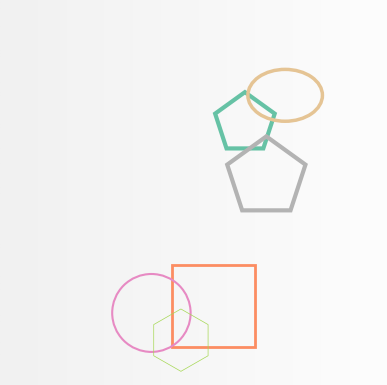[{"shape": "pentagon", "thickness": 3, "radius": 0.4, "center": [0.632, 0.68]}, {"shape": "square", "thickness": 2, "radius": 0.54, "center": [0.551, 0.206]}, {"shape": "circle", "thickness": 1.5, "radius": 0.51, "center": [0.391, 0.187]}, {"shape": "hexagon", "thickness": 0.5, "radius": 0.4, "center": [0.467, 0.116]}, {"shape": "oval", "thickness": 2.5, "radius": 0.48, "center": [0.736, 0.752]}, {"shape": "pentagon", "thickness": 3, "radius": 0.53, "center": [0.687, 0.54]}]